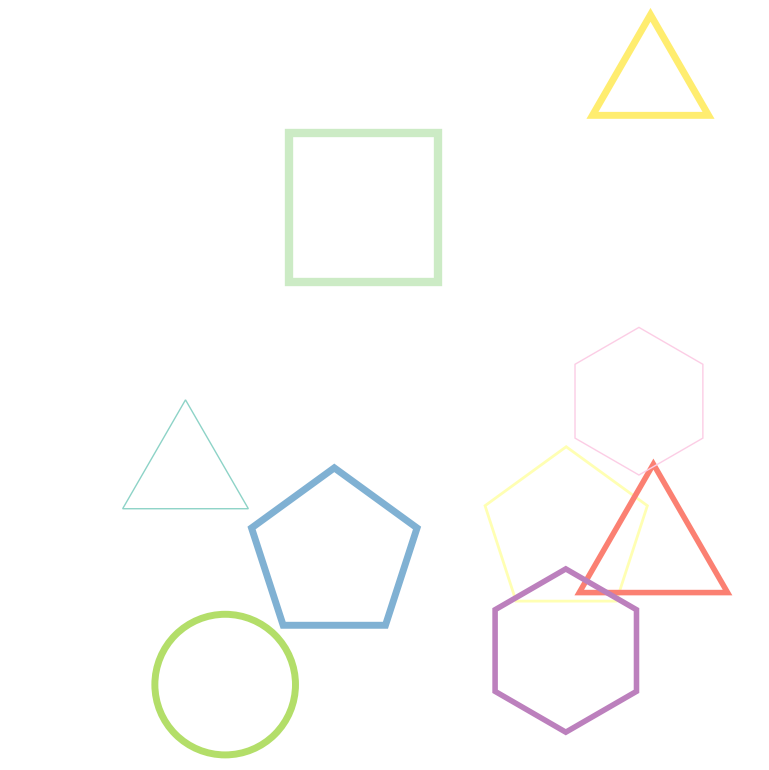[{"shape": "triangle", "thickness": 0.5, "radius": 0.47, "center": [0.241, 0.386]}, {"shape": "pentagon", "thickness": 1, "radius": 0.55, "center": [0.735, 0.309]}, {"shape": "triangle", "thickness": 2, "radius": 0.56, "center": [0.849, 0.286]}, {"shape": "pentagon", "thickness": 2.5, "radius": 0.57, "center": [0.434, 0.279]}, {"shape": "circle", "thickness": 2.5, "radius": 0.46, "center": [0.292, 0.111]}, {"shape": "hexagon", "thickness": 0.5, "radius": 0.48, "center": [0.83, 0.479]}, {"shape": "hexagon", "thickness": 2, "radius": 0.53, "center": [0.735, 0.155]}, {"shape": "square", "thickness": 3, "radius": 0.48, "center": [0.472, 0.73]}, {"shape": "triangle", "thickness": 2.5, "radius": 0.44, "center": [0.845, 0.894]}]